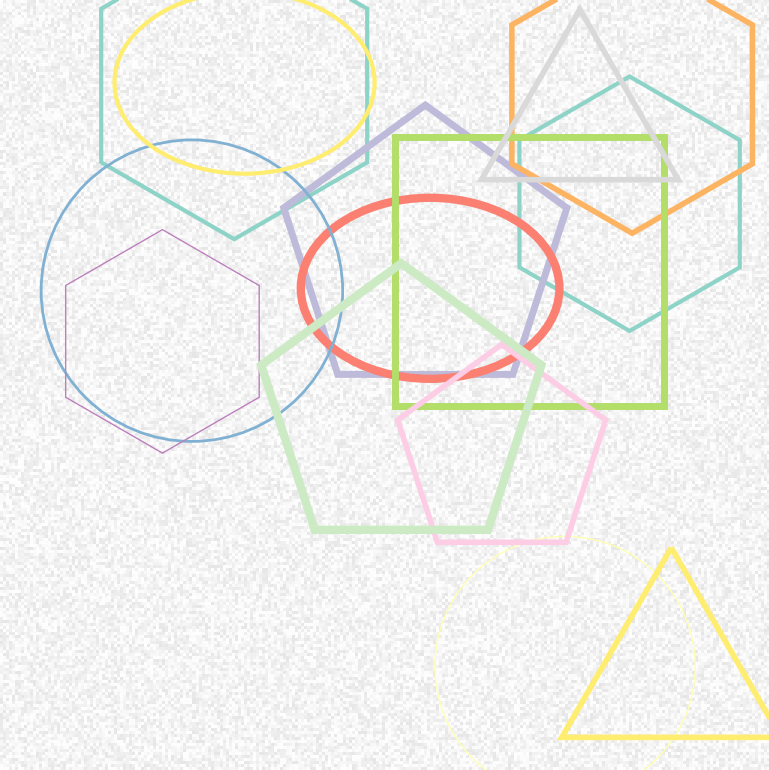[{"shape": "hexagon", "thickness": 1.5, "radius": 0.83, "center": [0.818, 0.735]}, {"shape": "hexagon", "thickness": 1.5, "radius": 1.0, "center": [0.304, 0.889]}, {"shape": "circle", "thickness": 0.5, "radius": 0.85, "center": [0.734, 0.134]}, {"shape": "pentagon", "thickness": 2.5, "radius": 0.97, "center": [0.552, 0.67]}, {"shape": "oval", "thickness": 3, "radius": 0.84, "center": [0.559, 0.626]}, {"shape": "circle", "thickness": 1, "radius": 0.98, "center": [0.249, 0.623]}, {"shape": "hexagon", "thickness": 2, "radius": 0.9, "center": [0.821, 0.877]}, {"shape": "square", "thickness": 2.5, "radius": 0.87, "center": [0.687, 0.648]}, {"shape": "pentagon", "thickness": 2, "radius": 0.71, "center": [0.652, 0.411]}, {"shape": "triangle", "thickness": 2, "radius": 0.74, "center": [0.753, 0.84]}, {"shape": "hexagon", "thickness": 0.5, "radius": 0.73, "center": [0.211, 0.557]}, {"shape": "pentagon", "thickness": 3, "radius": 0.96, "center": [0.521, 0.467]}, {"shape": "triangle", "thickness": 2, "radius": 0.82, "center": [0.872, 0.124]}, {"shape": "oval", "thickness": 1.5, "radius": 0.84, "center": [0.318, 0.893]}]